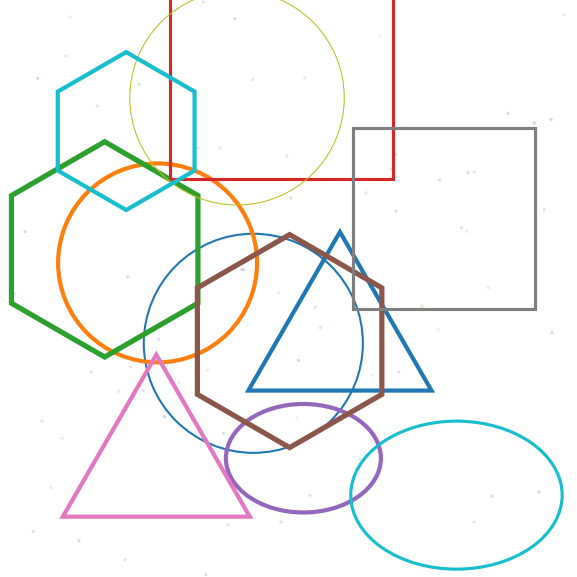[{"shape": "triangle", "thickness": 2, "radius": 0.92, "center": [0.589, 0.414]}, {"shape": "circle", "thickness": 1, "radius": 0.95, "center": [0.439, 0.405]}, {"shape": "circle", "thickness": 2, "radius": 0.86, "center": [0.273, 0.544]}, {"shape": "hexagon", "thickness": 2.5, "radius": 0.93, "center": [0.181, 0.567]}, {"shape": "square", "thickness": 1.5, "radius": 0.97, "center": [0.487, 0.883]}, {"shape": "oval", "thickness": 2, "radius": 0.67, "center": [0.525, 0.206]}, {"shape": "hexagon", "thickness": 2.5, "radius": 0.92, "center": [0.501, 0.408]}, {"shape": "triangle", "thickness": 2, "radius": 0.93, "center": [0.271, 0.198]}, {"shape": "square", "thickness": 1.5, "radius": 0.78, "center": [0.769, 0.621]}, {"shape": "circle", "thickness": 0.5, "radius": 0.93, "center": [0.41, 0.83]}, {"shape": "hexagon", "thickness": 2, "radius": 0.68, "center": [0.218, 0.772]}, {"shape": "oval", "thickness": 1.5, "radius": 0.92, "center": [0.79, 0.142]}]